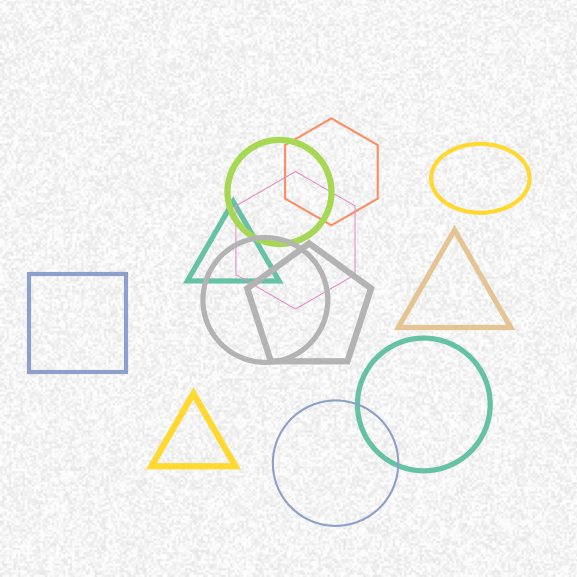[{"shape": "circle", "thickness": 2.5, "radius": 0.57, "center": [0.734, 0.299]}, {"shape": "triangle", "thickness": 2.5, "radius": 0.46, "center": [0.404, 0.558]}, {"shape": "hexagon", "thickness": 1, "radius": 0.46, "center": [0.574, 0.702]}, {"shape": "circle", "thickness": 1, "radius": 0.54, "center": [0.581, 0.197]}, {"shape": "square", "thickness": 2, "radius": 0.42, "center": [0.135, 0.439]}, {"shape": "hexagon", "thickness": 0.5, "radius": 0.6, "center": [0.512, 0.583]}, {"shape": "circle", "thickness": 3, "radius": 0.45, "center": [0.484, 0.667]}, {"shape": "oval", "thickness": 2, "radius": 0.43, "center": [0.832, 0.69]}, {"shape": "triangle", "thickness": 3, "radius": 0.42, "center": [0.335, 0.234]}, {"shape": "triangle", "thickness": 2.5, "radius": 0.56, "center": [0.787, 0.488]}, {"shape": "pentagon", "thickness": 3, "radius": 0.56, "center": [0.535, 0.465]}, {"shape": "circle", "thickness": 2.5, "radius": 0.54, "center": [0.459, 0.48]}]